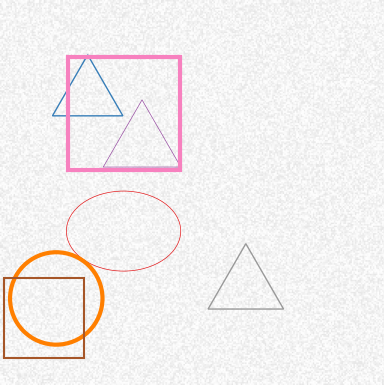[{"shape": "oval", "thickness": 0.5, "radius": 0.74, "center": [0.321, 0.4]}, {"shape": "triangle", "thickness": 1, "radius": 0.53, "center": [0.228, 0.752]}, {"shape": "triangle", "thickness": 0.5, "radius": 0.58, "center": [0.369, 0.624]}, {"shape": "circle", "thickness": 3, "radius": 0.6, "center": [0.146, 0.225]}, {"shape": "square", "thickness": 1.5, "radius": 0.52, "center": [0.115, 0.173]}, {"shape": "square", "thickness": 3, "radius": 0.73, "center": [0.322, 0.705]}, {"shape": "triangle", "thickness": 1, "radius": 0.57, "center": [0.639, 0.254]}]